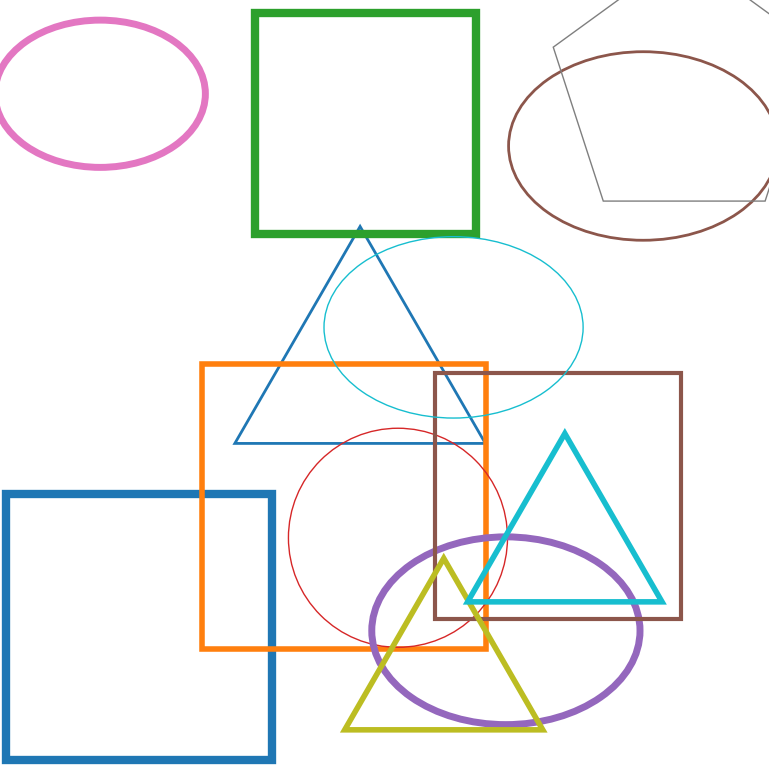[{"shape": "square", "thickness": 3, "radius": 0.86, "center": [0.18, 0.185]}, {"shape": "triangle", "thickness": 1, "radius": 0.94, "center": [0.468, 0.518]}, {"shape": "square", "thickness": 2, "radius": 0.92, "center": [0.447, 0.342]}, {"shape": "square", "thickness": 3, "radius": 0.72, "center": [0.474, 0.84]}, {"shape": "circle", "thickness": 0.5, "radius": 0.71, "center": [0.517, 0.302]}, {"shape": "oval", "thickness": 2.5, "radius": 0.87, "center": [0.657, 0.181]}, {"shape": "oval", "thickness": 1, "radius": 0.87, "center": [0.835, 0.81]}, {"shape": "square", "thickness": 1.5, "radius": 0.8, "center": [0.724, 0.355]}, {"shape": "oval", "thickness": 2.5, "radius": 0.68, "center": [0.13, 0.878]}, {"shape": "pentagon", "thickness": 0.5, "radius": 0.89, "center": [0.889, 0.884]}, {"shape": "triangle", "thickness": 2, "radius": 0.74, "center": [0.576, 0.126]}, {"shape": "oval", "thickness": 0.5, "radius": 0.84, "center": [0.589, 0.575]}, {"shape": "triangle", "thickness": 2, "radius": 0.73, "center": [0.734, 0.291]}]